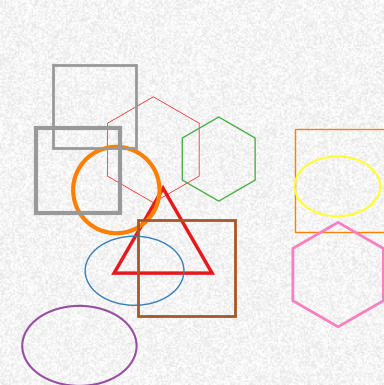[{"shape": "triangle", "thickness": 2.5, "radius": 0.73, "center": [0.424, 0.364]}, {"shape": "hexagon", "thickness": 0.5, "radius": 0.69, "center": [0.398, 0.611]}, {"shape": "oval", "thickness": 1, "radius": 0.64, "center": [0.349, 0.297]}, {"shape": "hexagon", "thickness": 1, "radius": 0.55, "center": [0.568, 0.587]}, {"shape": "oval", "thickness": 1.5, "radius": 0.74, "center": [0.206, 0.102]}, {"shape": "square", "thickness": 1, "radius": 0.67, "center": [0.899, 0.531]}, {"shape": "circle", "thickness": 3, "radius": 0.56, "center": [0.302, 0.506]}, {"shape": "oval", "thickness": 1.5, "radius": 0.56, "center": [0.876, 0.516]}, {"shape": "square", "thickness": 2, "radius": 0.63, "center": [0.484, 0.304]}, {"shape": "hexagon", "thickness": 2, "radius": 0.68, "center": [0.878, 0.287]}, {"shape": "square", "thickness": 2, "radius": 0.54, "center": [0.246, 0.724]}, {"shape": "square", "thickness": 3, "radius": 0.55, "center": [0.203, 0.557]}]